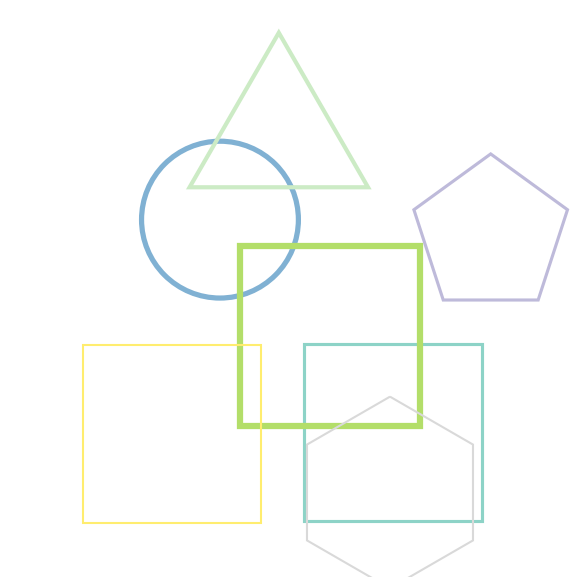[{"shape": "square", "thickness": 1.5, "radius": 0.77, "center": [0.68, 0.25]}, {"shape": "pentagon", "thickness": 1.5, "radius": 0.7, "center": [0.85, 0.593]}, {"shape": "circle", "thickness": 2.5, "radius": 0.68, "center": [0.381, 0.619]}, {"shape": "square", "thickness": 3, "radius": 0.78, "center": [0.571, 0.418]}, {"shape": "hexagon", "thickness": 1, "radius": 0.83, "center": [0.675, 0.146]}, {"shape": "triangle", "thickness": 2, "radius": 0.89, "center": [0.483, 0.764]}, {"shape": "square", "thickness": 1, "radius": 0.77, "center": [0.298, 0.248]}]